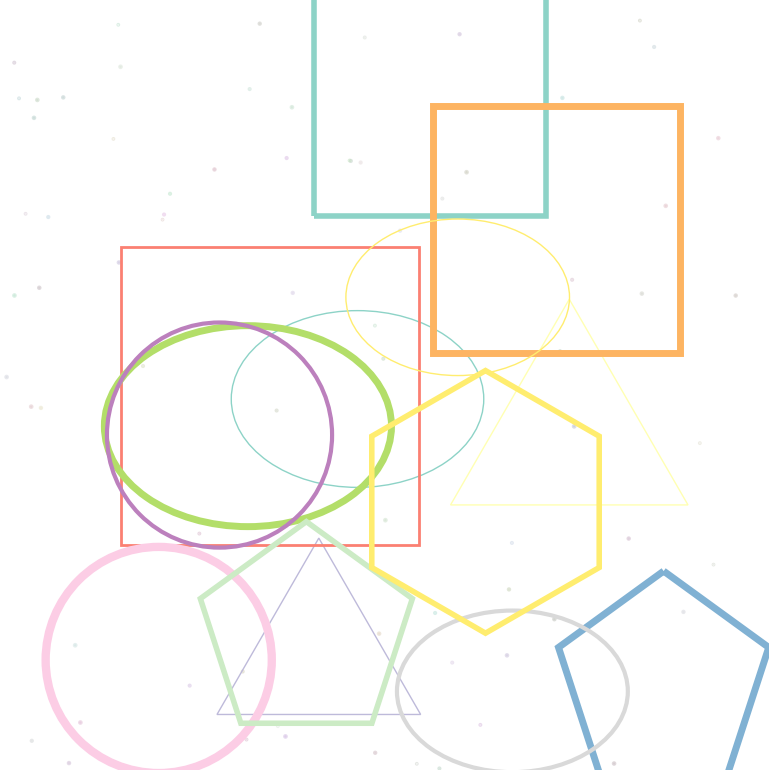[{"shape": "oval", "thickness": 0.5, "radius": 0.82, "center": [0.464, 0.482]}, {"shape": "square", "thickness": 2, "radius": 0.75, "center": [0.558, 0.87]}, {"shape": "triangle", "thickness": 0.5, "radius": 0.89, "center": [0.739, 0.433]}, {"shape": "triangle", "thickness": 0.5, "radius": 0.76, "center": [0.414, 0.148]}, {"shape": "square", "thickness": 1, "radius": 0.97, "center": [0.35, 0.486]}, {"shape": "pentagon", "thickness": 2.5, "radius": 0.72, "center": [0.862, 0.115]}, {"shape": "square", "thickness": 2.5, "radius": 0.8, "center": [0.723, 0.702]}, {"shape": "oval", "thickness": 2.5, "radius": 0.93, "center": [0.322, 0.447]}, {"shape": "circle", "thickness": 3, "radius": 0.73, "center": [0.206, 0.143]}, {"shape": "oval", "thickness": 1.5, "radius": 0.75, "center": [0.665, 0.102]}, {"shape": "circle", "thickness": 1.5, "radius": 0.73, "center": [0.285, 0.435]}, {"shape": "pentagon", "thickness": 2, "radius": 0.72, "center": [0.398, 0.178]}, {"shape": "oval", "thickness": 0.5, "radius": 0.73, "center": [0.594, 0.614]}, {"shape": "hexagon", "thickness": 2, "radius": 0.85, "center": [0.631, 0.348]}]